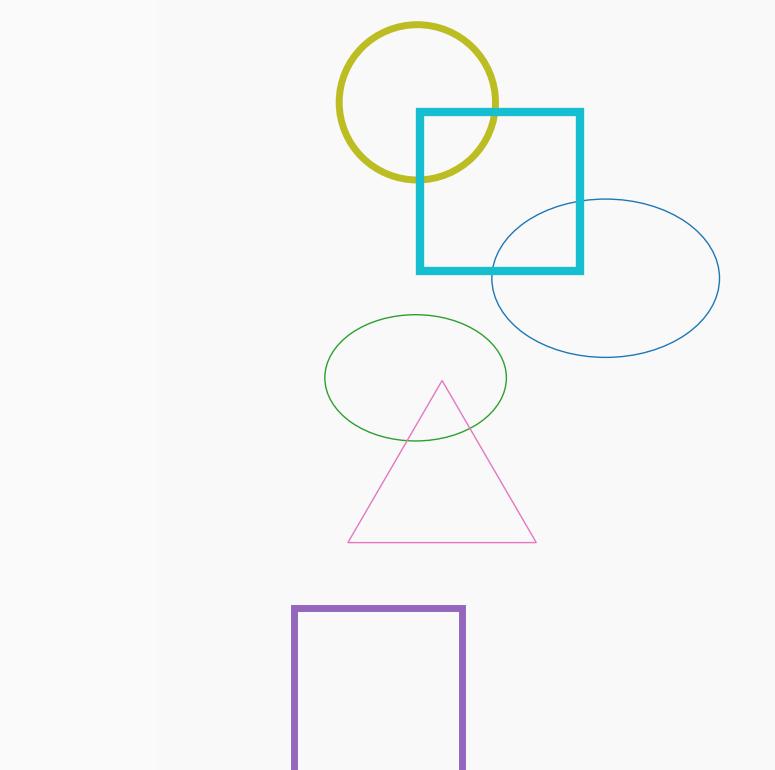[{"shape": "oval", "thickness": 0.5, "radius": 0.73, "center": [0.782, 0.639]}, {"shape": "oval", "thickness": 0.5, "radius": 0.59, "center": [0.536, 0.509]}, {"shape": "square", "thickness": 2.5, "radius": 0.54, "center": [0.488, 0.102]}, {"shape": "triangle", "thickness": 0.5, "radius": 0.7, "center": [0.57, 0.365]}, {"shape": "circle", "thickness": 2.5, "radius": 0.5, "center": [0.538, 0.867]}, {"shape": "square", "thickness": 3, "radius": 0.52, "center": [0.645, 0.751]}]